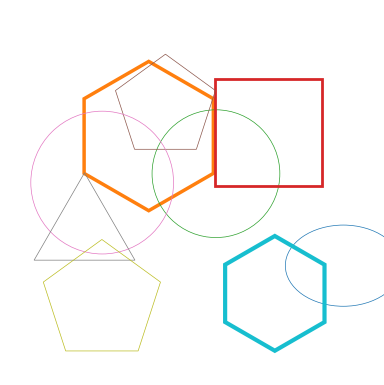[{"shape": "oval", "thickness": 0.5, "radius": 0.75, "center": [0.892, 0.31]}, {"shape": "hexagon", "thickness": 2.5, "radius": 0.97, "center": [0.386, 0.647]}, {"shape": "circle", "thickness": 0.5, "radius": 0.83, "center": [0.561, 0.549]}, {"shape": "square", "thickness": 2, "radius": 0.69, "center": [0.697, 0.656]}, {"shape": "pentagon", "thickness": 0.5, "radius": 0.68, "center": [0.43, 0.723]}, {"shape": "circle", "thickness": 0.5, "radius": 0.93, "center": [0.265, 0.526]}, {"shape": "triangle", "thickness": 0.5, "radius": 0.76, "center": [0.22, 0.4]}, {"shape": "pentagon", "thickness": 0.5, "radius": 0.8, "center": [0.265, 0.218]}, {"shape": "hexagon", "thickness": 3, "radius": 0.75, "center": [0.714, 0.238]}]